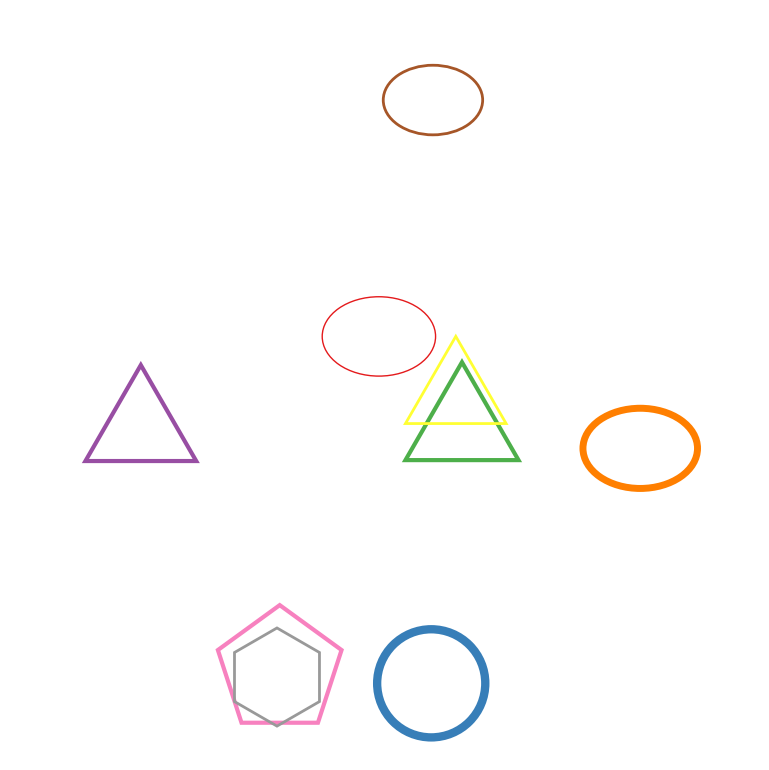[{"shape": "oval", "thickness": 0.5, "radius": 0.37, "center": [0.492, 0.563]}, {"shape": "circle", "thickness": 3, "radius": 0.35, "center": [0.56, 0.113]}, {"shape": "triangle", "thickness": 1.5, "radius": 0.42, "center": [0.6, 0.445]}, {"shape": "triangle", "thickness": 1.5, "radius": 0.42, "center": [0.183, 0.443]}, {"shape": "oval", "thickness": 2.5, "radius": 0.37, "center": [0.831, 0.418]}, {"shape": "triangle", "thickness": 1, "radius": 0.38, "center": [0.592, 0.488]}, {"shape": "oval", "thickness": 1, "radius": 0.32, "center": [0.562, 0.87]}, {"shape": "pentagon", "thickness": 1.5, "radius": 0.42, "center": [0.363, 0.13]}, {"shape": "hexagon", "thickness": 1, "radius": 0.32, "center": [0.36, 0.121]}]